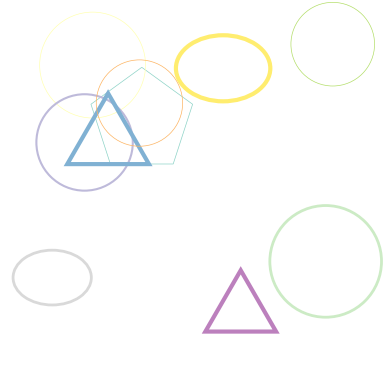[{"shape": "pentagon", "thickness": 0.5, "radius": 0.69, "center": [0.368, 0.686]}, {"shape": "circle", "thickness": 0.5, "radius": 0.69, "center": [0.24, 0.831]}, {"shape": "circle", "thickness": 1.5, "radius": 0.63, "center": [0.22, 0.63]}, {"shape": "triangle", "thickness": 3, "radius": 0.61, "center": [0.281, 0.635]}, {"shape": "circle", "thickness": 0.5, "radius": 0.56, "center": [0.362, 0.732]}, {"shape": "circle", "thickness": 0.5, "radius": 0.54, "center": [0.864, 0.885]}, {"shape": "oval", "thickness": 2, "radius": 0.51, "center": [0.136, 0.279]}, {"shape": "triangle", "thickness": 3, "radius": 0.53, "center": [0.625, 0.192]}, {"shape": "circle", "thickness": 2, "radius": 0.73, "center": [0.846, 0.321]}, {"shape": "oval", "thickness": 3, "radius": 0.61, "center": [0.58, 0.823]}]